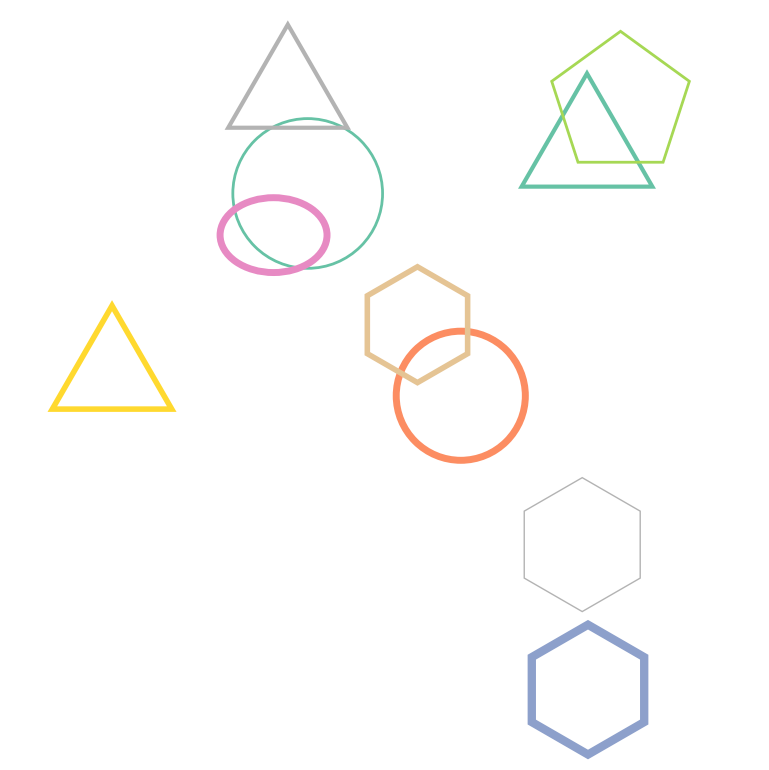[{"shape": "circle", "thickness": 1, "radius": 0.49, "center": [0.4, 0.749]}, {"shape": "triangle", "thickness": 1.5, "radius": 0.49, "center": [0.762, 0.807]}, {"shape": "circle", "thickness": 2.5, "radius": 0.42, "center": [0.598, 0.486]}, {"shape": "hexagon", "thickness": 3, "radius": 0.42, "center": [0.764, 0.104]}, {"shape": "oval", "thickness": 2.5, "radius": 0.35, "center": [0.355, 0.695]}, {"shape": "pentagon", "thickness": 1, "radius": 0.47, "center": [0.806, 0.865]}, {"shape": "triangle", "thickness": 2, "radius": 0.45, "center": [0.145, 0.513]}, {"shape": "hexagon", "thickness": 2, "radius": 0.38, "center": [0.542, 0.578]}, {"shape": "triangle", "thickness": 1.5, "radius": 0.45, "center": [0.374, 0.879]}, {"shape": "hexagon", "thickness": 0.5, "radius": 0.43, "center": [0.756, 0.293]}]